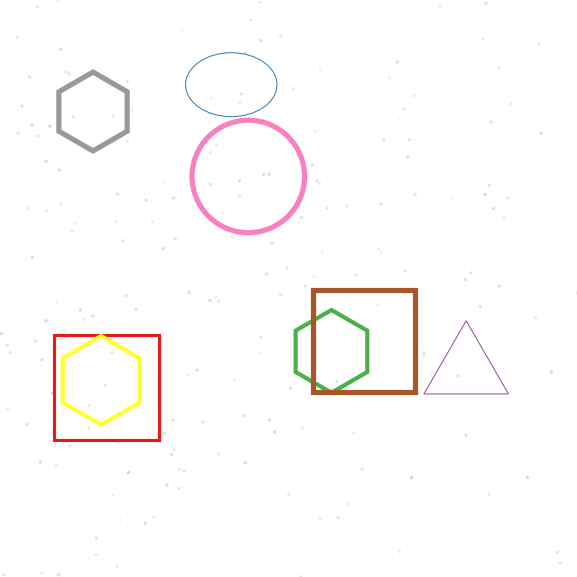[{"shape": "square", "thickness": 1.5, "radius": 0.45, "center": [0.185, 0.328]}, {"shape": "oval", "thickness": 0.5, "radius": 0.4, "center": [0.4, 0.852]}, {"shape": "hexagon", "thickness": 2, "radius": 0.36, "center": [0.574, 0.391]}, {"shape": "triangle", "thickness": 0.5, "radius": 0.42, "center": [0.807, 0.359]}, {"shape": "hexagon", "thickness": 2, "radius": 0.38, "center": [0.175, 0.341]}, {"shape": "square", "thickness": 2.5, "radius": 0.44, "center": [0.63, 0.409]}, {"shape": "circle", "thickness": 2.5, "radius": 0.49, "center": [0.43, 0.694]}, {"shape": "hexagon", "thickness": 2.5, "radius": 0.34, "center": [0.161, 0.806]}]